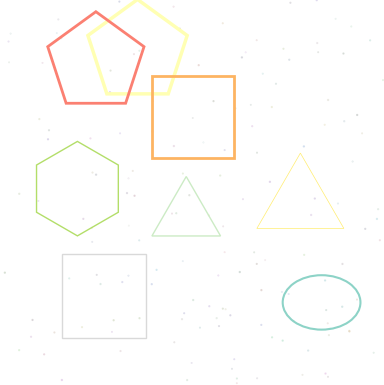[{"shape": "oval", "thickness": 1.5, "radius": 0.5, "center": [0.835, 0.214]}, {"shape": "pentagon", "thickness": 2.5, "radius": 0.68, "center": [0.357, 0.866]}, {"shape": "pentagon", "thickness": 2, "radius": 0.66, "center": [0.249, 0.838]}, {"shape": "square", "thickness": 2, "radius": 0.53, "center": [0.501, 0.697]}, {"shape": "hexagon", "thickness": 1, "radius": 0.61, "center": [0.201, 0.51]}, {"shape": "square", "thickness": 1, "radius": 0.55, "center": [0.269, 0.231]}, {"shape": "triangle", "thickness": 1, "radius": 0.51, "center": [0.484, 0.439]}, {"shape": "triangle", "thickness": 0.5, "radius": 0.65, "center": [0.78, 0.472]}]